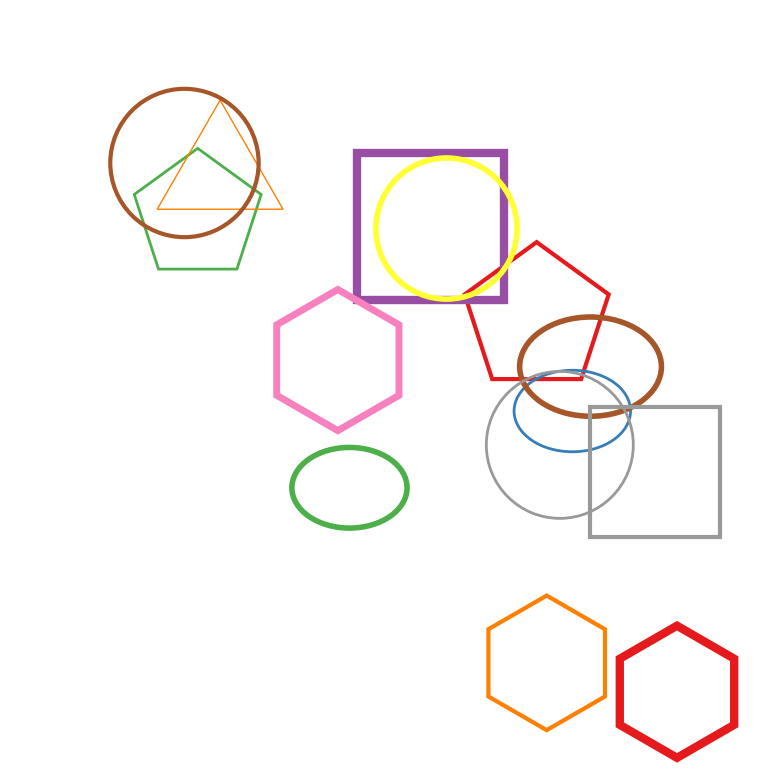[{"shape": "hexagon", "thickness": 3, "radius": 0.43, "center": [0.879, 0.102]}, {"shape": "pentagon", "thickness": 1.5, "radius": 0.49, "center": [0.697, 0.587]}, {"shape": "oval", "thickness": 1, "radius": 0.38, "center": [0.743, 0.466]}, {"shape": "oval", "thickness": 2, "radius": 0.37, "center": [0.454, 0.367]}, {"shape": "pentagon", "thickness": 1, "radius": 0.43, "center": [0.257, 0.721]}, {"shape": "square", "thickness": 3, "radius": 0.48, "center": [0.559, 0.706]}, {"shape": "hexagon", "thickness": 1.5, "radius": 0.44, "center": [0.71, 0.139]}, {"shape": "triangle", "thickness": 0.5, "radius": 0.47, "center": [0.286, 0.775]}, {"shape": "circle", "thickness": 2, "radius": 0.46, "center": [0.58, 0.703]}, {"shape": "oval", "thickness": 2, "radius": 0.46, "center": [0.767, 0.524]}, {"shape": "circle", "thickness": 1.5, "radius": 0.48, "center": [0.24, 0.788]}, {"shape": "hexagon", "thickness": 2.5, "radius": 0.46, "center": [0.439, 0.532]}, {"shape": "circle", "thickness": 1, "radius": 0.48, "center": [0.727, 0.422]}, {"shape": "square", "thickness": 1.5, "radius": 0.42, "center": [0.85, 0.387]}]